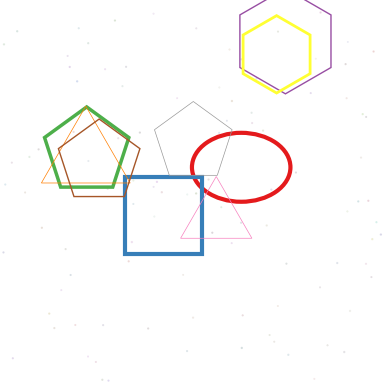[{"shape": "oval", "thickness": 3, "radius": 0.64, "center": [0.626, 0.565]}, {"shape": "square", "thickness": 3, "radius": 0.5, "center": [0.425, 0.44]}, {"shape": "pentagon", "thickness": 2.5, "radius": 0.58, "center": [0.225, 0.607]}, {"shape": "hexagon", "thickness": 1, "radius": 0.68, "center": [0.741, 0.893]}, {"shape": "triangle", "thickness": 0.5, "radius": 0.67, "center": [0.223, 0.591]}, {"shape": "hexagon", "thickness": 2, "radius": 0.5, "center": [0.718, 0.859]}, {"shape": "pentagon", "thickness": 1, "radius": 0.56, "center": [0.258, 0.58]}, {"shape": "triangle", "thickness": 0.5, "radius": 0.53, "center": [0.562, 0.435]}, {"shape": "pentagon", "thickness": 0.5, "radius": 0.53, "center": [0.502, 0.63]}]